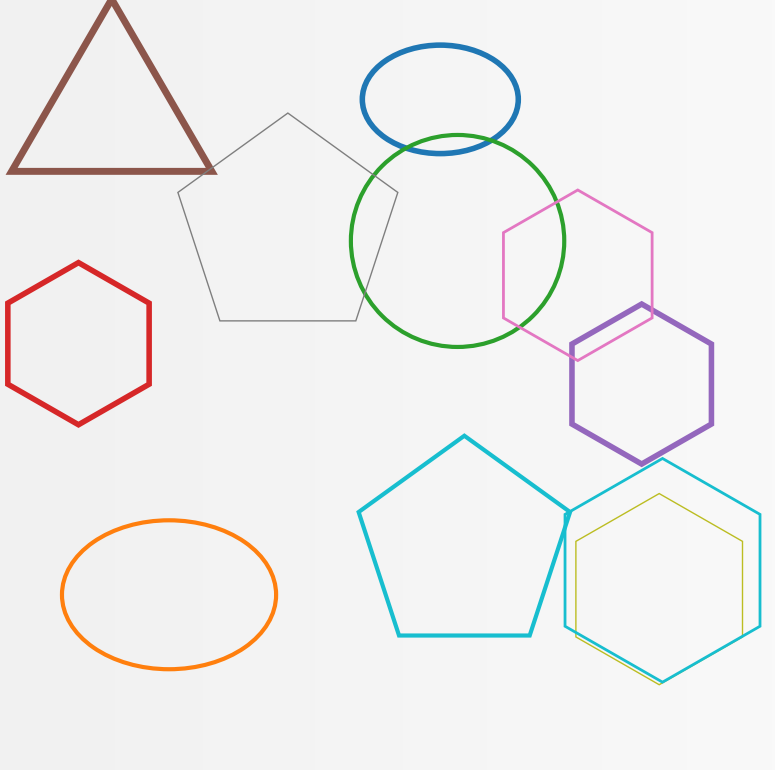[{"shape": "oval", "thickness": 2, "radius": 0.5, "center": [0.568, 0.871]}, {"shape": "oval", "thickness": 1.5, "radius": 0.69, "center": [0.218, 0.228]}, {"shape": "circle", "thickness": 1.5, "radius": 0.69, "center": [0.59, 0.687]}, {"shape": "hexagon", "thickness": 2, "radius": 0.53, "center": [0.101, 0.554]}, {"shape": "hexagon", "thickness": 2, "radius": 0.52, "center": [0.828, 0.501]}, {"shape": "triangle", "thickness": 2.5, "radius": 0.75, "center": [0.144, 0.852]}, {"shape": "hexagon", "thickness": 1, "radius": 0.55, "center": [0.746, 0.642]}, {"shape": "pentagon", "thickness": 0.5, "radius": 0.75, "center": [0.371, 0.704]}, {"shape": "hexagon", "thickness": 0.5, "radius": 0.62, "center": [0.851, 0.235]}, {"shape": "pentagon", "thickness": 1.5, "radius": 0.72, "center": [0.599, 0.291]}, {"shape": "hexagon", "thickness": 1, "radius": 0.73, "center": [0.855, 0.259]}]